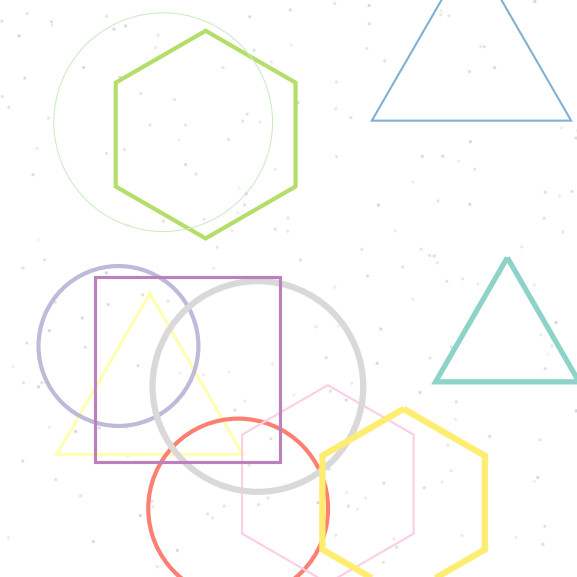[{"shape": "triangle", "thickness": 2.5, "radius": 0.72, "center": [0.878, 0.41]}, {"shape": "triangle", "thickness": 1.5, "radius": 0.93, "center": [0.259, 0.305]}, {"shape": "circle", "thickness": 2, "radius": 0.69, "center": [0.205, 0.4]}, {"shape": "circle", "thickness": 2, "radius": 0.78, "center": [0.412, 0.119]}, {"shape": "triangle", "thickness": 1, "radius": 1.0, "center": [0.816, 0.89]}, {"shape": "hexagon", "thickness": 2, "radius": 0.9, "center": [0.356, 0.766]}, {"shape": "hexagon", "thickness": 1, "radius": 0.86, "center": [0.568, 0.161]}, {"shape": "circle", "thickness": 3, "radius": 0.91, "center": [0.447, 0.33]}, {"shape": "square", "thickness": 1.5, "radius": 0.8, "center": [0.325, 0.359]}, {"shape": "circle", "thickness": 0.5, "radius": 0.95, "center": [0.283, 0.788]}, {"shape": "hexagon", "thickness": 3, "radius": 0.81, "center": [0.699, 0.129]}]